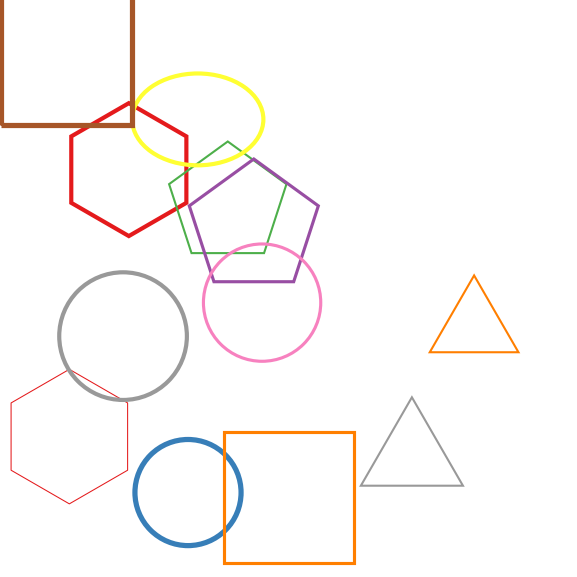[{"shape": "hexagon", "thickness": 0.5, "radius": 0.58, "center": [0.12, 0.243]}, {"shape": "hexagon", "thickness": 2, "radius": 0.58, "center": [0.223, 0.705]}, {"shape": "circle", "thickness": 2.5, "radius": 0.46, "center": [0.326, 0.146]}, {"shape": "pentagon", "thickness": 1, "radius": 0.53, "center": [0.394, 0.647]}, {"shape": "pentagon", "thickness": 1.5, "radius": 0.59, "center": [0.44, 0.606]}, {"shape": "triangle", "thickness": 1, "radius": 0.44, "center": [0.821, 0.434]}, {"shape": "square", "thickness": 1.5, "radius": 0.56, "center": [0.501, 0.138]}, {"shape": "oval", "thickness": 2, "radius": 0.57, "center": [0.342, 0.792]}, {"shape": "square", "thickness": 2.5, "radius": 0.57, "center": [0.115, 0.896]}, {"shape": "circle", "thickness": 1.5, "radius": 0.51, "center": [0.454, 0.475]}, {"shape": "triangle", "thickness": 1, "radius": 0.51, "center": [0.713, 0.209]}, {"shape": "circle", "thickness": 2, "radius": 0.55, "center": [0.213, 0.417]}]